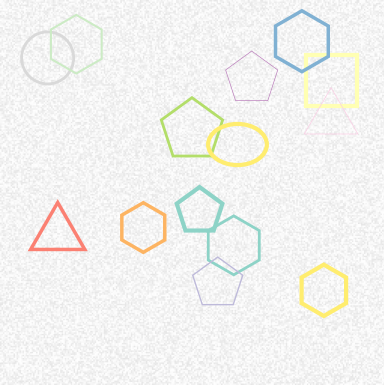[{"shape": "pentagon", "thickness": 3, "radius": 0.31, "center": [0.518, 0.452]}, {"shape": "hexagon", "thickness": 2, "radius": 0.38, "center": [0.607, 0.363]}, {"shape": "square", "thickness": 3, "radius": 0.33, "center": [0.86, 0.791]}, {"shape": "pentagon", "thickness": 1, "radius": 0.34, "center": [0.566, 0.264]}, {"shape": "triangle", "thickness": 2.5, "radius": 0.41, "center": [0.15, 0.393]}, {"shape": "hexagon", "thickness": 2.5, "radius": 0.4, "center": [0.784, 0.893]}, {"shape": "hexagon", "thickness": 2.5, "radius": 0.32, "center": [0.372, 0.409]}, {"shape": "pentagon", "thickness": 2, "radius": 0.42, "center": [0.499, 0.663]}, {"shape": "triangle", "thickness": 0.5, "radius": 0.4, "center": [0.86, 0.692]}, {"shape": "circle", "thickness": 2, "radius": 0.34, "center": [0.124, 0.85]}, {"shape": "pentagon", "thickness": 0.5, "radius": 0.36, "center": [0.654, 0.796]}, {"shape": "hexagon", "thickness": 1.5, "radius": 0.38, "center": [0.198, 0.885]}, {"shape": "hexagon", "thickness": 3, "radius": 0.33, "center": [0.841, 0.246]}, {"shape": "oval", "thickness": 3, "radius": 0.38, "center": [0.617, 0.625]}]